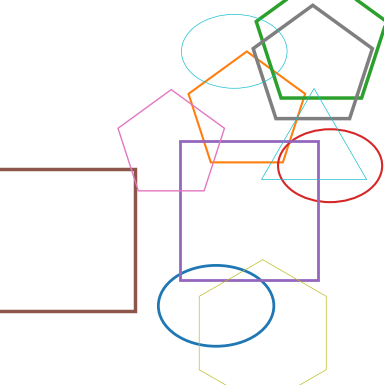[{"shape": "oval", "thickness": 2, "radius": 0.75, "center": [0.561, 0.206]}, {"shape": "pentagon", "thickness": 1.5, "radius": 0.8, "center": [0.641, 0.707]}, {"shape": "pentagon", "thickness": 2.5, "radius": 0.89, "center": [0.835, 0.889]}, {"shape": "oval", "thickness": 1.5, "radius": 0.68, "center": [0.857, 0.57]}, {"shape": "square", "thickness": 2, "radius": 0.9, "center": [0.647, 0.453]}, {"shape": "square", "thickness": 2.5, "radius": 0.92, "center": [0.166, 0.377]}, {"shape": "pentagon", "thickness": 1, "radius": 0.73, "center": [0.445, 0.622]}, {"shape": "pentagon", "thickness": 2.5, "radius": 0.81, "center": [0.812, 0.824]}, {"shape": "hexagon", "thickness": 0.5, "radius": 0.95, "center": [0.682, 0.135]}, {"shape": "oval", "thickness": 0.5, "radius": 0.69, "center": [0.608, 0.867]}, {"shape": "triangle", "thickness": 0.5, "radius": 0.79, "center": [0.816, 0.612]}]